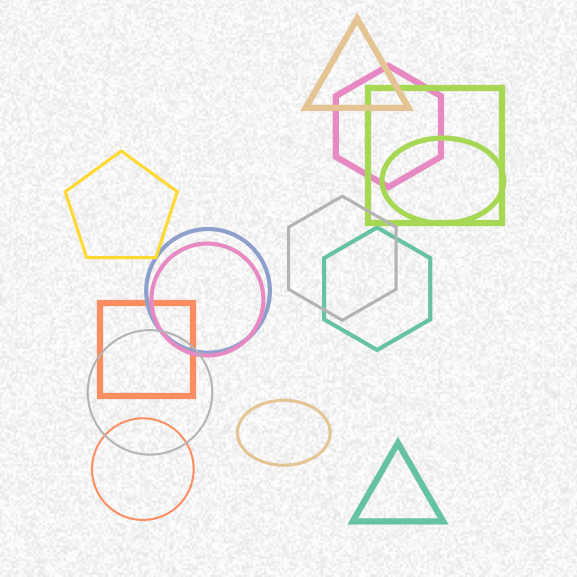[{"shape": "triangle", "thickness": 3, "radius": 0.45, "center": [0.689, 0.141]}, {"shape": "hexagon", "thickness": 2, "radius": 0.53, "center": [0.653, 0.499]}, {"shape": "square", "thickness": 3, "radius": 0.4, "center": [0.254, 0.394]}, {"shape": "circle", "thickness": 1, "radius": 0.44, "center": [0.247, 0.187]}, {"shape": "circle", "thickness": 2, "radius": 0.54, "center": [0.36, 0.495]}, {"shape": "circle", "thickness": 2, "radius": 0.48, "center": [0.359, 0.48]}, {"shape": "hexagon", "thickness": 3, "radius": 0.53, "center": [0.673, 0.78]}, {"shape": "oval", "thickness": 2.5, "radius": 0.53, "center": [0.767, 0.686]}, {"shape": "square", "thickness": 3, "radius": 0.58, "center": [0.753, 0.73]}, {"shape": "pentagon", "thickness": 1.5, "radius": 0.51, "center": [0.21, 0.636]}, {"shape": "oval", "thickness": 1.5, "radius": 0.4, "center": [0.491, 0.25]}, {"shape": "triangle", "thickness": 3, "radius": 0.51, "center": [0.618, 0.864]}, {"shape": "circle", "thickness": 1, "radius": 0.54, "center": [0.26, 0.32]}, {"shape": "hexagon", "thickness": 1.5, "radius": 0.54, "center": [0.593, 0.552]}]